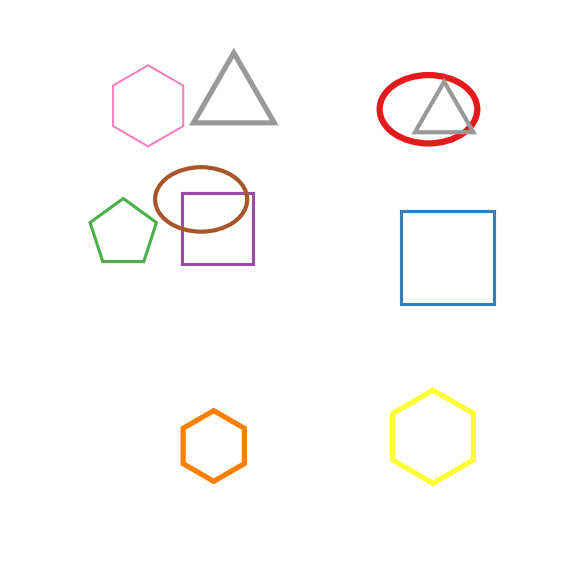[{"shape": "oval", "thickness": 3, "radius": 0.42, "center": [0.742, 0.81]}, {"shape": "square", "thickness": 1.5, "radius": 0.4, "center": [0.775, 0.553]}, {"shape": "pentagon", "thickness": 1.5, "radius": 0.3, "center": [0.213, 0.595]}, {"shape": "square", "thickness": 1.5, "radius": 0.31, "center": [0.376, 0.604]}, {"shape": "hexagon", "thickness": 2.5, "radius": 0.31, "center": [0.37, 0.227]}, {"shape": "hexagon", "thickness": 2.5, "radius": 0.4, "center": [0.75, 0.243]}, {"shape": "oval", "thickness": 2, "radius": 0.4, "center": [0.348, 0.654]}, {"shape": "hexagon", "thickness": 1, "radius": 0.35, "center": [0.256, 0.816]}, {"shape": "triangle", "thickness": 2.5, "radius": 0.4, "center": [0.405, 0.827]}, {"shape": "triangle", "thickness": 2, "radius": 0.29, "center": [0.769, 0.799]}]